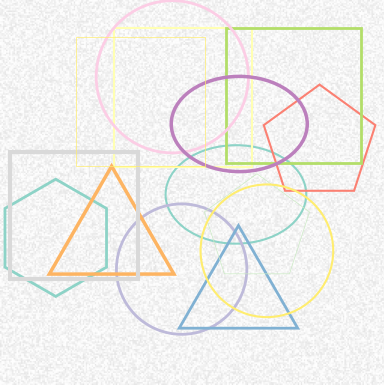[{"shape": "oval", "thickness": 1.5, "radius": 0.91, "center": [0.613, 0.495]}, {"shape": "hexagon", "thickness": 2, "radius": 0.76, "center": [0.145, 0.382]}, {"shape": "square", "thickness": 1.5, "radius": 0.9, "center": [0.475, 0.748]}, {"shape": "circle", "thickness": 2, "radius": 0.85, "center": [0.472, 0.301]}, {"shape": "pentagon", "thickness": 1.5, "radius": 0.76, "center": [0.83, 0.628]}, {"shape": "triangle", "thickness": 2, "radius": 0.89, "center": [0.619, 0.236]}, {"shape": "triangle", "thickness": 2.5, "radius": 0.93, "center": [0.29, 0.382]}, {"shape": "square", "thickness": 2, "radius": 0.88, "center": [0.762, 0.752]}, {"shape": "circle", "thickness": 2, "radius": 0.99, "center": [0.448, 0.801]}, {"shape": "square", "thickness": 3, "radius": 0.83, "center": [0.192, 0.441]}, {"shape": "oval", "thickness": 2.5, "radius": 0.88, "center": [0.621, 0.678]}, {"shape": "pentagon", "thickness": 0.5, "radius": 0.72, "center": [0.667, 0.405]}, {"shape": "square", "thickness": 0.5, "radius": 0.84, "center": [0.366, 0.737]}, {"shape": "circle", "thickness": 1.5, "radius": 0.86, "center": [0.693, 0.349]}]